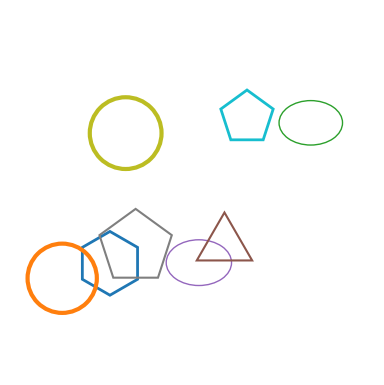[{"shape": "hexagon", "thickness": 2, "radius": 0.41, "center": [0.286, 0.316]}, {"shape": "circle", "thickness": 3, "radius": 0.45, "center": [0.162, 0.277]}, {"shape": "oval", "thickness": 1, "radius": 0.41, "center": [0.807, 0.681]}, {"shape": "oval", "thickness": 1, "radius": 0.42, "center": [0.517, 0.318]}, {"shape": "triangle", "thickness": 1.5, "radius": 0.42, "center": [0.583, 0.365]}, {"shape": "pentagon", "thickness": 1.5, "radius": 0.49, "center": [0.352, 0.359]}, {"shape": "circle", "thickness": 3, "radius": 0.47, "center": [0.326, 0.654]}, {"shape": "pentagon", "thickness": 2, "radius": 0.36, "center": [0.642, 0.695]}]